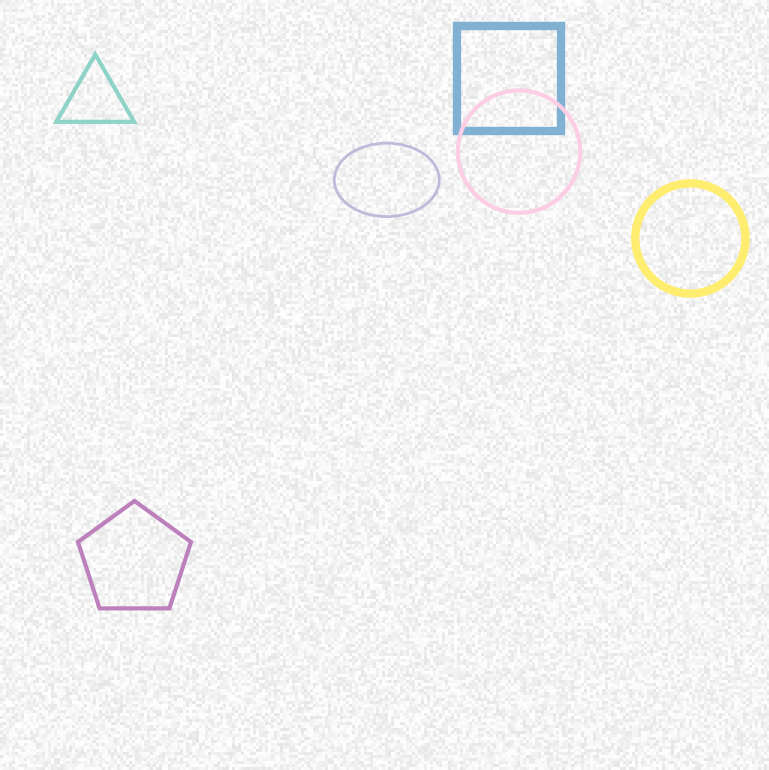[{"shape": "triangle", "thickness": 1.5, "radius": 0.29, "center": [0.124, 0.871]}, {"shape": "oval", "thickness": 1, "radius": 0.34, "center": [0.502, 0.766]}, {"shape": "square", "thickness": 3, "radius": 0.34, "center": [0.661, 0.898]}, {"shape": "circle", "thickness": 1.5, "radius": 0.4, "center": [0.674, 0.803]}, {"shape": "pentagon", "thickness": 1.5, "radius": 0.39, "center": [0.175, 0.272]}, {"shape": "circle", "thickness": 3, "radius": 0.36, "center": [0.897, 0.69]}]